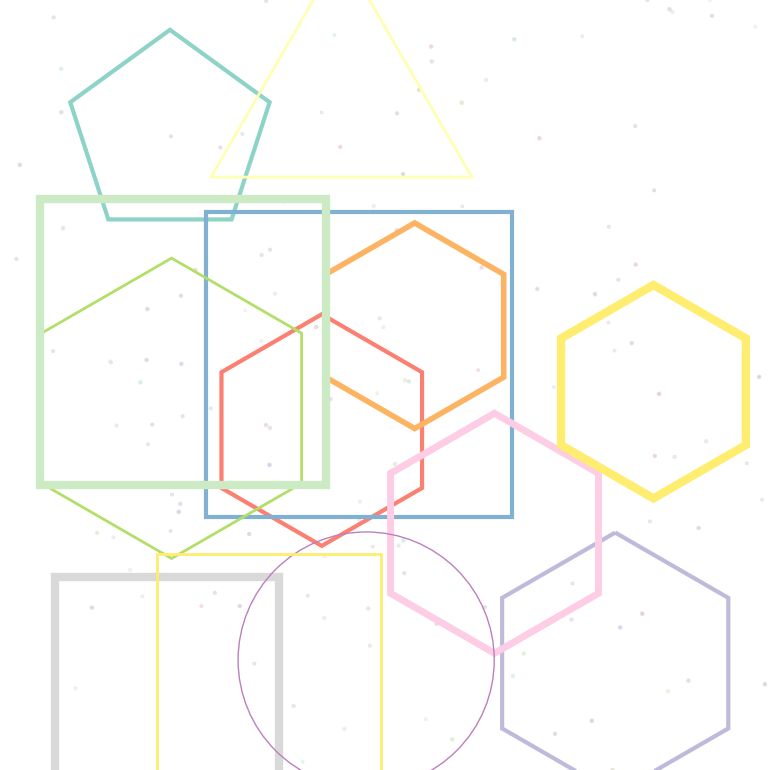[{"shape": "pentagon", "thickness": 1.5, "radius": 0.68, "center": [0.221, 0.825]}, {"shape": "triangle", "thickness": 1, "radius": 0.98, "center": [0.443, 0.868]}, {"shape": "hexagon", "thickness": 1.5, "radius": 0.85, "center": [0.799, 0.139]}, {"shape": "hexagon", "thickness": 1.5, "radius": 0.75, "center": [0.418, 0.441]}, {"shape": "square", "thickness": 1.5, "radius": 0.99, "center": [0.466, 0.527]}, {"shape": "hexagon", "thickness": 2, "radius": 0.67, "center": [0.539, 0.577]}, {"shape": "hexagon", "thickness": 1, "radius": 0.98, "center": [0.223, 0.47]}, {"shape": "hexagon", "thickness": 2.5, "radius": 0.78, "center": [0.642, 0.307]}, {"shape": "square", "thickness": 3, "radius": 0.73, "center": [0.217, 0.105]}, {"shape": "circle", "thickness": 0.5, "radius": 0.83, "center": [0.476, 0.143]}, {"shape": "square", "thickness": 3, "radius": 0.93, "center": [0.238, 0.556]}, {"shape": "square", "thickness": 1, "radius": 0.73, "center": [0.349, 0.135]}, {"shape": "hexagon", "thickness": 3, "radius": 0.69, "center": [0.849, 0.491]}]